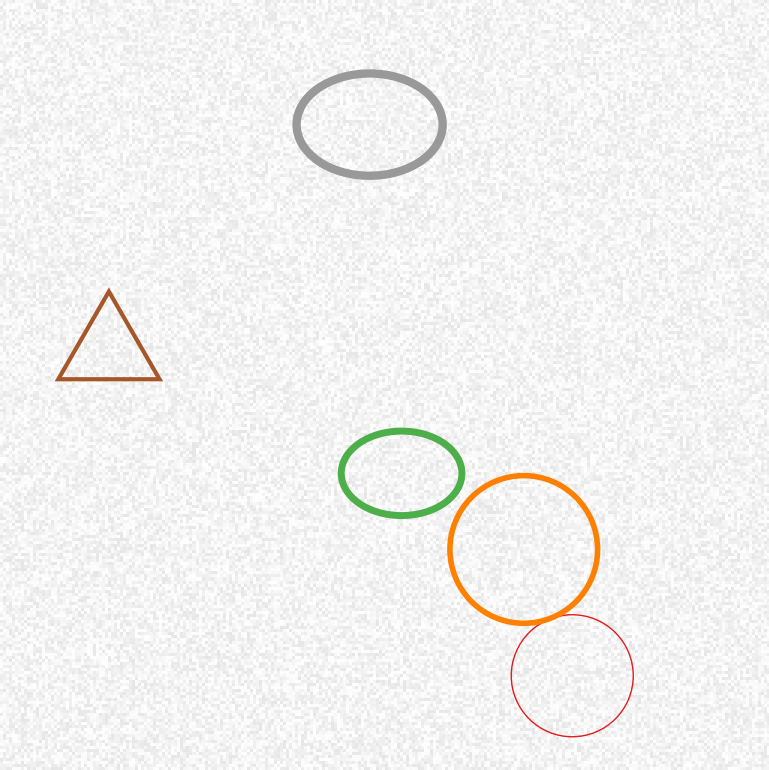[{"shape": "circle", "thickness": 0.5, "radius": 0.4, "center": [0.743, 0.122]}, {"shape": "oval", "thickness": 2.5, "radius": 0.39, "center": [0.522, 0.385]}, {"shape": "circle", "thickness": 2, "radius": 0.48, "center": [0.68, 0.286]}, {"shape": "triangle", "thickness": 1.5, "radius": 0.38, "center": [0.141, 0.545]}, {"shape": "oval", "thickness": 3, "radius": 0.47, "center": [0.48, 0.838]}]